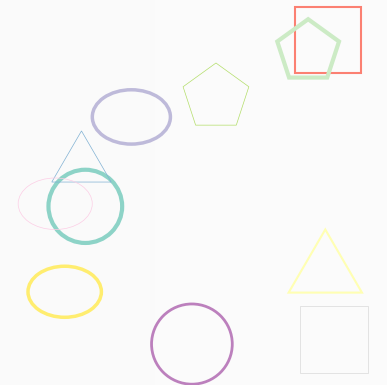[{"shape": "circle", "thickness": 3, "radius": 0.48, "center": [0.22, 0.464]}, {"shape": "triangle", "thickness": 1.5, "radius": 0.55, "center": [0.839, 0.295]}, {"shape": "oval", "thickness": 2.5, "radius": 0.5, "center": [0.339, 0.696]}, {"shape": "square", "thickness": 1.5, "radius": 0.43, "center": [0.847, 0.897]}, {"shape": "triangle", "thickness": 0.5, "radius": 0.44, "center": [0.21, 0.571]}, {"shape": "pentagon", "thickness": 0.5, "radius": 0.45, "center": [0.557, 0.747]}, {"shape": "oval", "thickness": 0.5, "radius": 0.48, "center": [0.142, 0.471]}, {"shape": "square", "thickness": 0.5, "radius": 0.44, "center": [0.862, 0.117]}, {"shape": "circle", "thickness": 2, "radius": 0.52, "center": [0.495, 0.106]}, {"shape": "pentagon", "thickness": 3, "radius": 0.42, "center": [0.795, 0.866]}, {"shape": "oval", "thickness": 2.5, "radius": 0.47, "center": [0.167, 0.242]}]